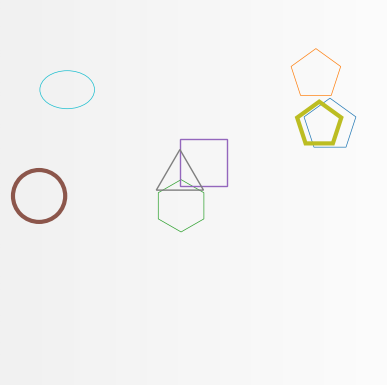[{"shape": "pentagon", "thickness": 0.5, "radius": 0.35, "center": [0.852, 0.675]}, {"shape": "pentagon", "thickness": 0.5, "radius": 0.34, "center": [0.815, 0.807]}, {"shape": "hexagon", "thickness": 0.5, "radius": 0.34, "center": [0.467, 0.465]}, {"shape": "square", "thickness": 1, "radius": 0.31, "center": [0.525, 0.577]}, {"shape": "circle", "thickness": 3, "radius": 0.34, "center": [0.101, 0.491]}, {"shape": "triangle", "thickness": 1, "radius": 0.35, "center": [0.464, 0.541]}, {"shape": "pentagon", "thickness": 3, "radius": 0.3, "center": [0.824, 0.676]}, {"shape": "oval", "thickness": 0.5, "radius": 0.35, "center": [0.173, 0.767]}]